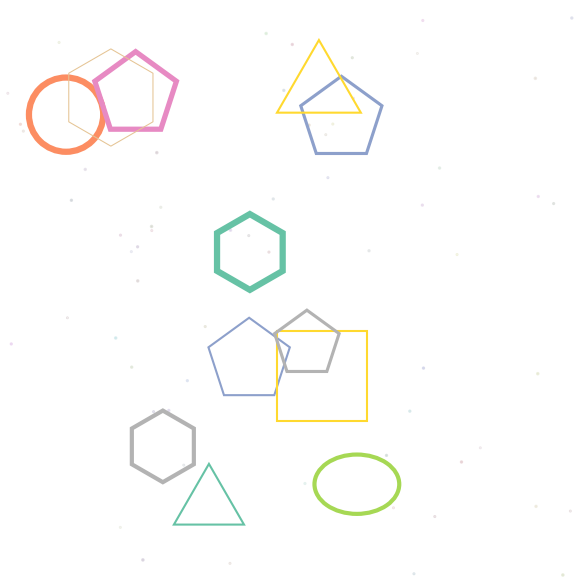[{"shape": "triangle", "thickness": 1, "radius": 0.35, "center": [0.362, 0.126]}, {"shape": "hexagon", "thickness": 3, "radius": 0.33, "center": [0.433, 0.563]}, {"shape": "circle", "thickness": 3, "radius": 0.32, "center": [0.114, 0.801]}, {"shape": "pentagon", "thickness": 1, "radius": 0.37, "center": [0.431, 0.375]}, {"shape": "pentagon", "thickness": 1.5, "radius": 0.37, "center": [0.591, 0.793]}, {"shape": "pentagon", "thickness": 2.5, "radius": 0.37, "center": [0.235, 0.835]}, {"shape": "oval", "thickness": 2, "radius": 0.37, "center": [0.618, 0.161]}, {"shape": "triangle", "thickness": 1, "radius": 0.42, "center": [0.552, 0.846]}, {"shape": "square", "thickness": 1, "radius": 0.39, "center": [0.557, 0.348]}, {"shape": "hexagon", "thickness": 0.5, "radius": 0.42, "center": [0.192, 0.83]}, {"shape": "pentagon", "thickness": 1.5, "radius": 0.29, "center": [0.531, 0.403]}, {"shape": "hexagon", "thickness": 2, "radius": 0.31, "center": [0.282, 0.226]}]